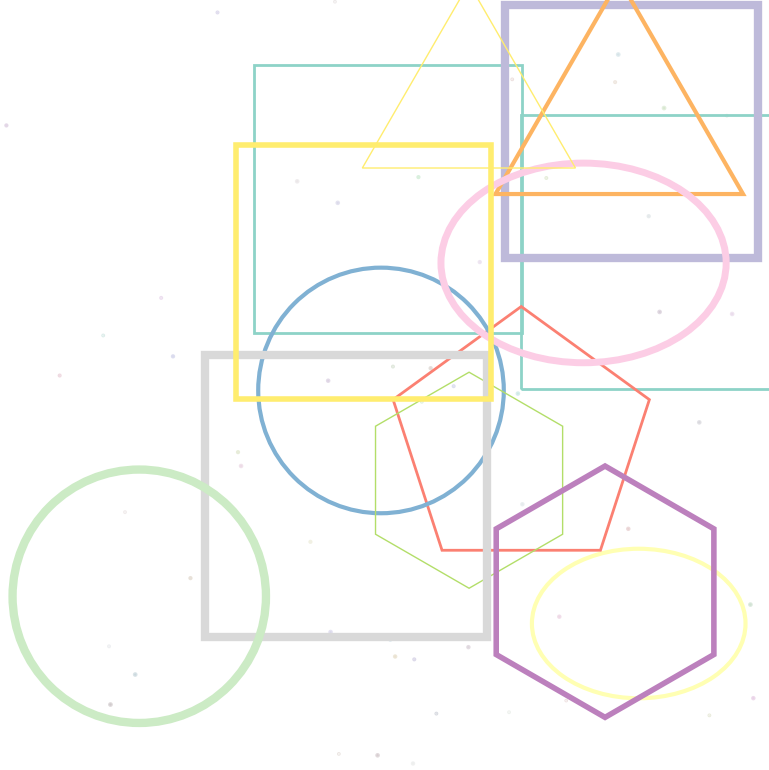[{"shape": "square", "thickness": 1, "radius": 0.89, "center": [0.855, 0.672]}, {"shape": "square", "thickness": 1, "radius": 0.87, "center": [0.504, 0.742]}, {"shape": "oval", "thickness": 1.5, "radius": 0.69, "center": [0.83, 0.19]}, {"shape": "square", "thickness": 3, "radius": 0.82, "center": [0.82, 0.829]}, {"shape": "pentagon", "thickness": 1, "radius": 0.87, "center": [0.677, 0.427]}, {"shape": "circle", "thickness": 1.5, "radius": 0.8, "center": [0.495, 0.493]}, {"shape": "triangle", "thickness": 1.5, "radius": 0.93, "center": [0.804, 0.841]}, {"shape": "hexagon", "thickness": 0.5, "radius": 0.7, "center": [0.609, 0.376]}, {"shape": "oval", "thickness": 2.5, "radius": 0.93, "center": [0.758, 0.659]}, {"shape": "square", "thickness": 3, "radius": 0.92, "center": [0.449, 0.356]}, {"shape": "hexagon", "thickness": 2, "radius": 0.82, "center": [0.786, 0.232]}, {"shape": "circle", "thickness": 3, "radius": 0.82, "center": [0.181, 0.226]}, {"shape": "square", "thickness": 2, "radius": 0.83, "center": [0.472, 0.647]}, {"shape": "triangle", "thickness": 0.5, "radius": 0.8, "center": [0.609, 0.862]}]